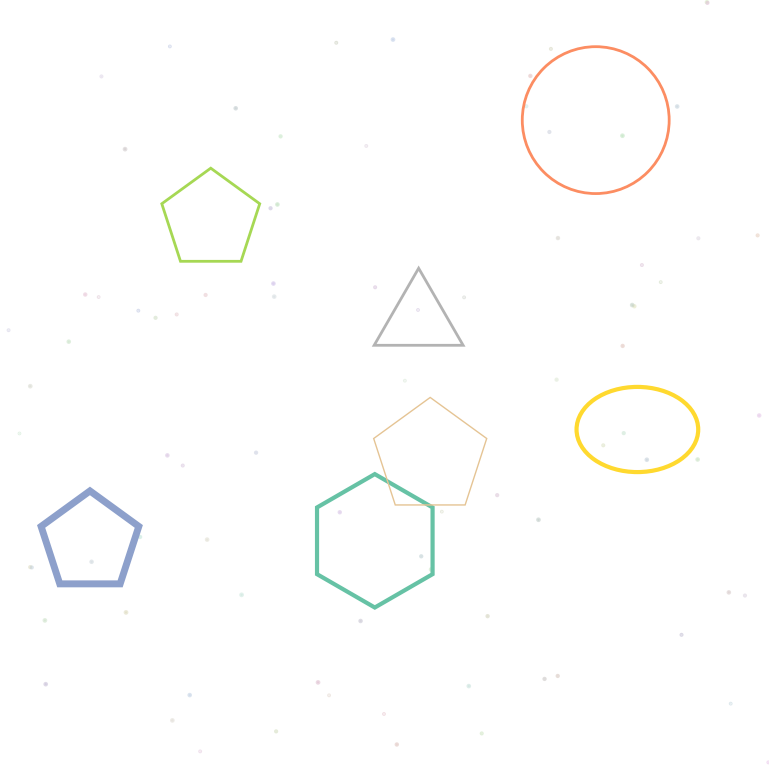[{"shape": "hexagon", "thickness": 1.5, "radius": 0.43, "center": [0.487, 0.298]}, {"shape": "circle", "thickness": 1, "radius": 0.48, "center": [0.774, 0.844]}, {"shape": "pentagon", "thickness": 2.5, "radius": 0.33, "center": [0.117, 0.296]}, {"shape": "pentagon", "thickness": 1, "radius": 0.33, "center": [0.274, 0.715]}, {"shape": "oval", "thickness": 1.5, "radius": 0.4, "center": [0.828, 0.442]}, {"shape": "pentagon", "thickness": 0.5, "radius": 0.39, "center": [0.559, 0.407]}, {"shape": "triangle", "thickness": 1, "radius": 0.33, "center": [0.544, 0.585]}]